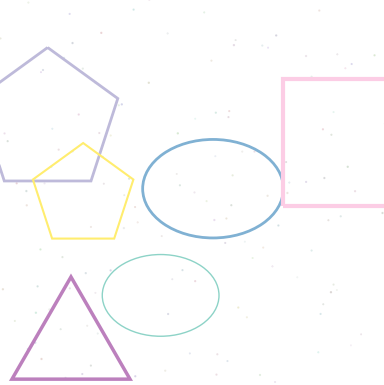[{"shape": "oval", "thickness": 1, "radius": 0.76, "center": [0.417, 0.233]}, {"shape": "pentagon", "thickness": 2, "radius": 0.96, "center": [0.124, 0.685]}, {"shape": "oval", "thickness": 2, "radius": 0.91, "center": [0.553, 0.51]}, {"shape": "square", "thickness": 3, "radius": 0.83, "center": [0.9, 0.63]}, {"shape": "triangle", "thickness": 2.5, "radius": 0.88, "center": [0.184, 0.104]}, {"shape": "pentagon", "thickness": 1.5, "radius": 0.69, "center": [0.216, 0.491]}]